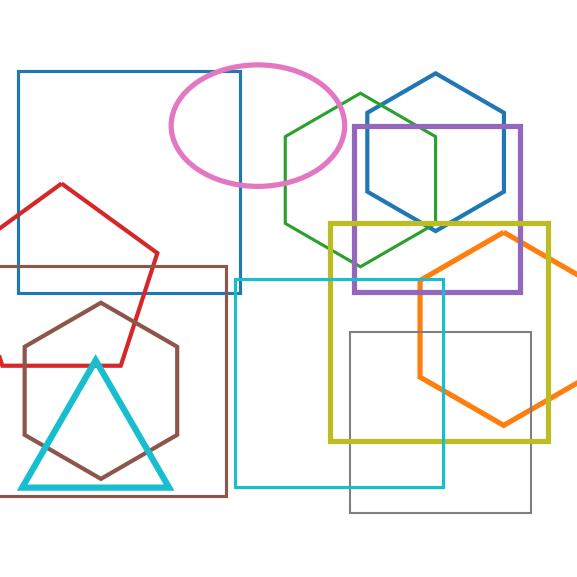[{"shape": "square", "thickness": 1.5, "radius": 0.96, "center": [0.223, 0.684]}, {"shape": "hexagon", "thickness": 2, "radius": 0.68, "center": [0.754, 0.736]}, {"shape": "hexagon", "thickness": 2.5, "radius": 0.84, "center": [0.872, 0.43]}, {"shape": "hexagon", "thickness": 1.5, "radius": 0.75, "center": [0.624, 0.687]}, {"shape": "pentagon", "thickness": 2, "radius": 0.87, "center": [0.107, 0.507]}, {"shape": "square", "thickness": 2.5, "radius": 0.72, "center": [0.757, 0.637]}, {"shape": "square", "thickness": 1.5, "radius": 1.0, "center": [0.192, 0.339]}, {"shape": "hexagon", "thickness": 2, "radius": 0.76, "center": [0.175, 0.322]}, {"shape": "oval", "thickness": 2.5, "radius": 0.75, "center": [0.447, 0.782]}, {"shape": "square", "thickness": 1, "radius": 0.78, "center": [0.763, 0.267]}, {"shape": "square", "thickness": 2.5, "radius": 0.94, "center": [0.761, 0.424]}, {"shape": "square", "thickness": 1.5, "radius": 0.9, "center": [0.587, 0.336]}, {"shape": "triangle", "thickness": 3, "radius": 0.73, "center": [0.166, 0.228]}]